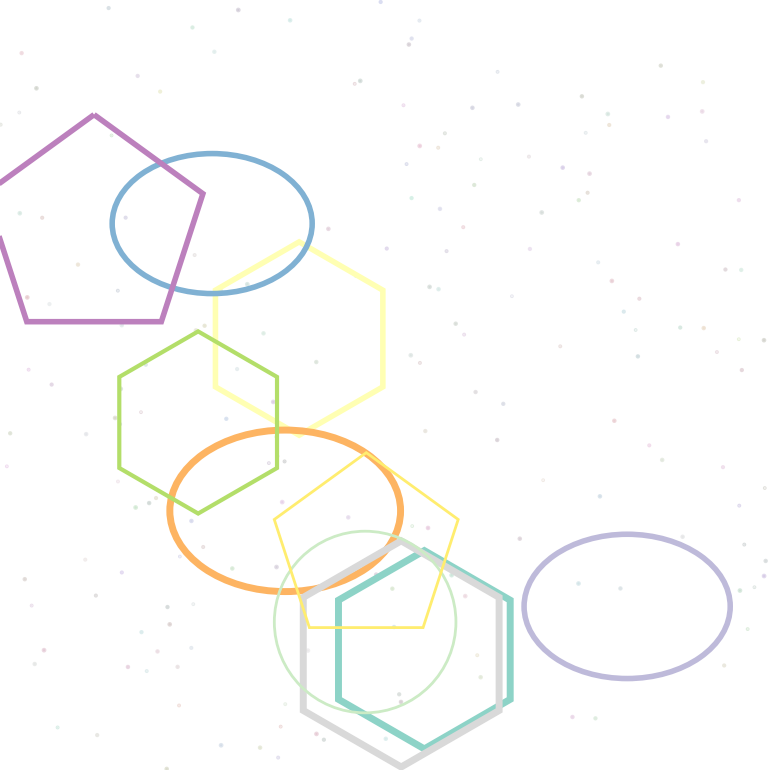[{"shape": "hexagon", "thickness": 2.5, "radius": 0.64, "center": [0.551, 0.156]}, {"shape": "hexagon", "thickness": 2, "radius": 0.63, "center": [0.389, 0.56]}, {"shape": "oval", "thickness": 2, "radius": 0.67, "center": [0.814, 0.212]}, {"shape": "oval", "thickness": 2, "radius": 0.65, "center": [0.276, 0.71]}, {"shape": "oval", "thickness": 2.5, "radius": 0.75, "center": [0.37, 0.337]}, {"shape": "hexagon", "thickness": 1.5, "radius": 0.59, "center": [0.257, 0.451]}, {"shape": "hexagon", "thickness": 2.5, "radius": 0.73, "center": [0.521, 0.151]}, {"shape": "pentagon", "thickness": 2, "radius": 0.74, "center": [0.122, 0.702]}, {"shape": "circle", "thickness": 1, "radius": 0.59, "center": [0.474, 0.192]}, {"shape": "pentagon", "thickness": 1, "radius": 0.63, "center": [0.476, 0.287]}]